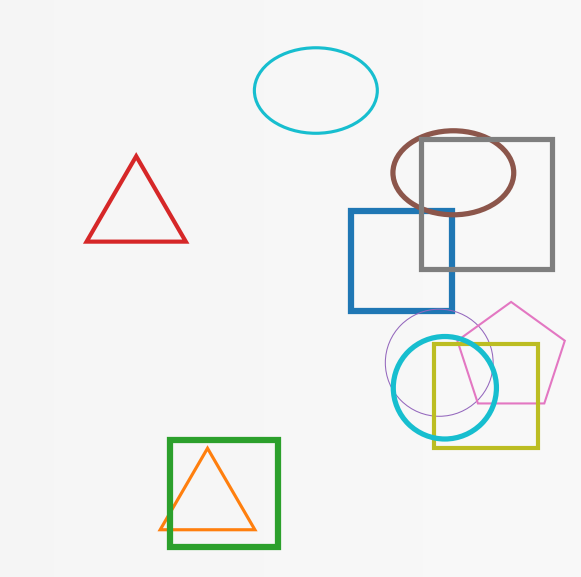[{"shape": "square", "thickness": 3, "radius": 0.43, "center": [0.69, 0.547]}, {"shape": "triangle", "thickness": 1.5, "radius": 0.47, "center": [0.357, 0.129]}, {"shape": "square", "thickness": 3, "radius": 0.46, "center": [0.385, 0.145]}, {"shape": "triangle", "thickness": 2, "radius": 0.49, "center": [0.234, 0.63]}, {"shape": "circle", "thickness": 0.5, "radius": 0.46, "center": [0.756, 0.371]}, {"shape": "oval", "thickness": 2.5, "radius": 0.52, "center": [0.78, 0.7]}, {"shape": "pentagon", "thickness": 1, "radius": 0.49, "center": [0.879, 0.379]}, {"shape": "square", "thickness": 2.5, "radius": 0.56, "center": [0.838, 0.646]}, {"shape": "square", "thickness": 2, "radius": 0.45, "center": [0.836, 0.314]}, {"shape": "oval", "thickness": 1.5, "radius": 0.53, "center": [0.543, 0.842]}, {"shape": "circle", "thickness": 2.5, "radius": 0.44, "center": [0.765, 0.328]}]